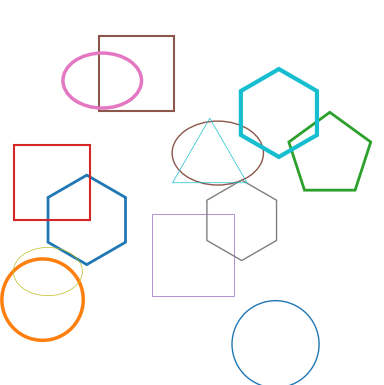[{"shape": "circle", "thickness": 1, "radius": 0.57, "center": [0.716, 0.106]}, {"shape": "hexagon", "thickness": 2, "radius": 0.58, "center": [0.225, 0.429]}, {"shape": "circle", "thickness": 2.5, "radius": 0.53, "center": [0.111, 0.222]}, {"shape": "pentagon", "thickness": 2, "radius": 0.56, "center": [0.857, 0.597]}, {"shape": "square", "thickness": 1.5, "radius": 0.49, "center": [0.134, 0.526]}, {"shape": "square", "thickness": 0.5, "radius": 0.53, "center": [0.501, 0.338]}, {"shape": "square", "thickness": 1.5, "radius": 0.49, "center": [0.354, 0.81]}, {"shape": "oval", "thickness": 1, "radius": 0.59, "center": [0.566, 0.602]}, {"shape": "oval", "thickness": 2.5, "radius": 0.51, "center": [0.266, 0.791]}, {"shape": "hexagon", "thickness": 1, "radius": 0.52, "center": [0.628, 0.428]}, {"shape": "oval", "thickness": 0.5, "radius": 0.45, "center": [0.124, 0.295]}, {"shape": "hexagon", "thickness": 3, "radius": 0.57, "center": [0.724, 0.707]}, {"shape": "triangle", "thickness": 0.5, "radius": 0.56, "center": [0.545, 0.581]}]